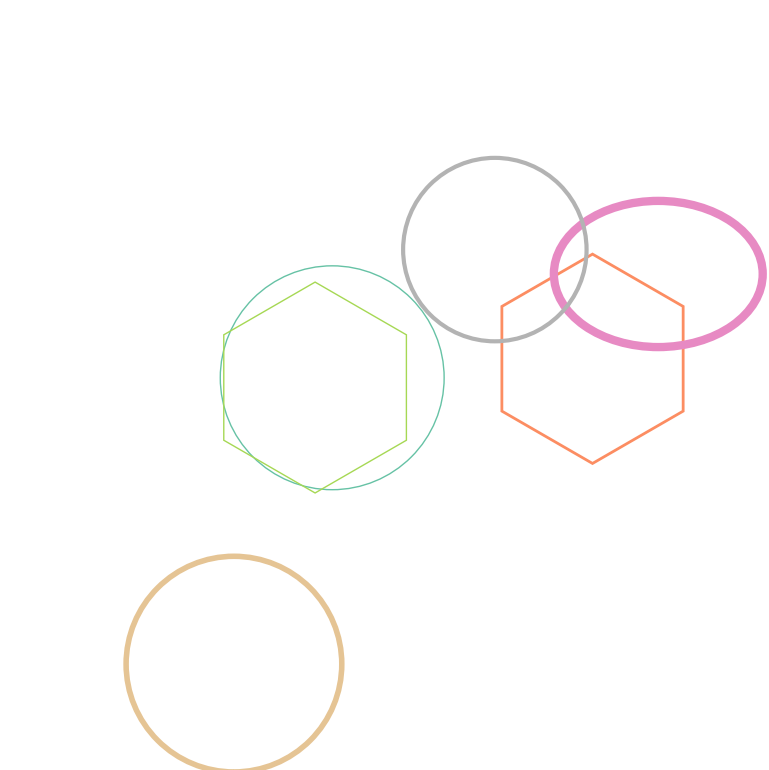[{"shape": "circle", "thickness": 0.5, "radius": 0.73, "center": [0.431, 0.509]}, {"shape": "hexagon", "thickness": 1, "radius": 0.68, "center": [0.77, 0.534]}, {"shape": "oval", "thickness": 3, "radius": 0.68, "center": [0.855, 0.644]}, {"shape": "hexagon", "thickness": 0.5, "radius": 0.68, "center": [0.409, 0.497]}, {"shape": "circle", "thickness": 2, "radius": 0.7, "center": [0.304, 0.138]}, {"shape": "circle", "thickness": 1.5, "radius": 0.6, "center": [0.643, 0.676]}]